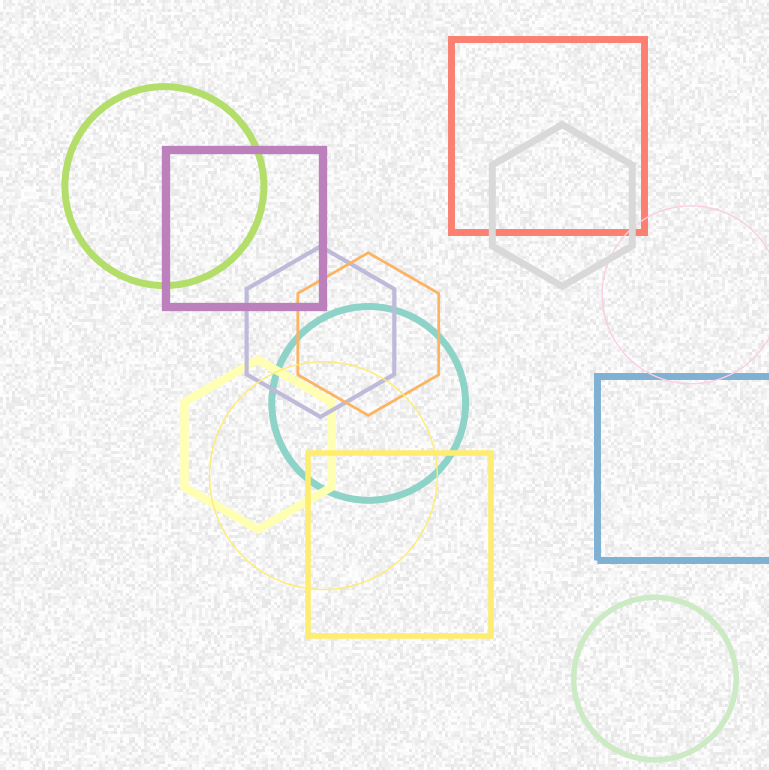[{"shape": "circle", "thickness": 2.5, "radius": 0.63, "center": [0.479, 0.476]}, {"shape": "hexagon", "thickness": 3, "radius": 0.55, "center": [0.335, 0.423]}, {"shape": "hexagon", "thickness": 1.5, "radius": 0.55, "center": [0.416, 0.569]}, {"shape": "square", "thickness": 2.5, "radius": 0.63, "center": [0.711, 0.824]}, {"shape": "square", "thickness": 2.5, "radius": 0.6, "center": [0.895, 0.392]}, {"shape": "hexagon", "thickness": 1, "radius": 0.53, "center": [0.478, 0.566]}, {"shape": "circle", "thickness": 2.5, "radius": 0.65, "center": [0.213, 0.758]}, {"shape": "circle", "thickness": 0.5, "radius": 0.58, "center": [0.898, 0.617]}, {"shape": "hexagon", "thickness": 2.5, "radius": 0.52, "center": [0.73, 0.733]}, {"shape": "square", "thickness": 3, "radius": 0.51, "center": [0.318, 0.703]}, {"shape": "circle", "thickness": 2, "radius": 0.53, "center": [0.851, 0.119]}, {"shape": "circle", "thickness": 0.5, "radius": 0.74, "center": [0.42, 0.382]}, {"shape": "square", "thickness": 2, "radius": 0.59, "center": [0.519, 0.293]}]